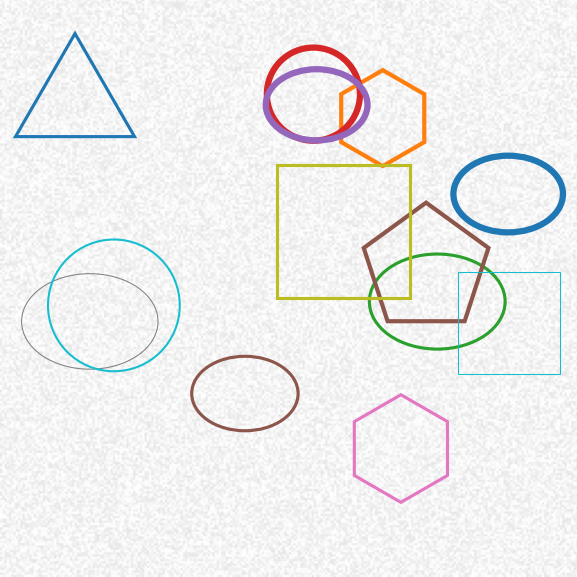[{"shape": "triangle", "thickness": 1.5, "radius": 0.59, "center": [0.13, 0.822]}, {"shape": "oval", "thickness": 3, "radius": 0.47, "center": [0.88, 0.663]}, {"shape": "hexagon", "thickness": 2, "radius": 0.42, "center": [0.663, 0.795]}, {"shape": "oval", "thickness": 1.5, "radius": 0.59, "center": [0.757, 0.477]}, {"shape": "circle", "thickness": 3, "radius": 0.4, "center": [0.543, 0.836]}, {"shape": "oval", "thickness": 3, "radius": 0.44, "center": [0.548, 0.818]}, {"shape": "pentagon", "thickness": 2, "radius": 0.57, "center": [0.738, 0.535]}, {"shape": "oval", "thickness": 1.5, "radius": 0.46, "center": [0.424, 0.318]}, {"shape": "hexagon", "thickness": 1.5, "radius": 0.47, "center": [0.694, 0.222]}, {"shape": "oval", "thickness": 0.5, "radius": 0.59, "center": [0.155, 0.443]}, {"shape": "square", "thickness": 1.5, "radius": 0.58, "center": [0.596, 0.599]}, {"shape": "circle", "thickness": 1, "radius": 0.57, "center": [0.197, 0.47]}, {"shape": "square", "thickness": 0.5, "radius": 0.44, "center": [0.881, 0.44]}]